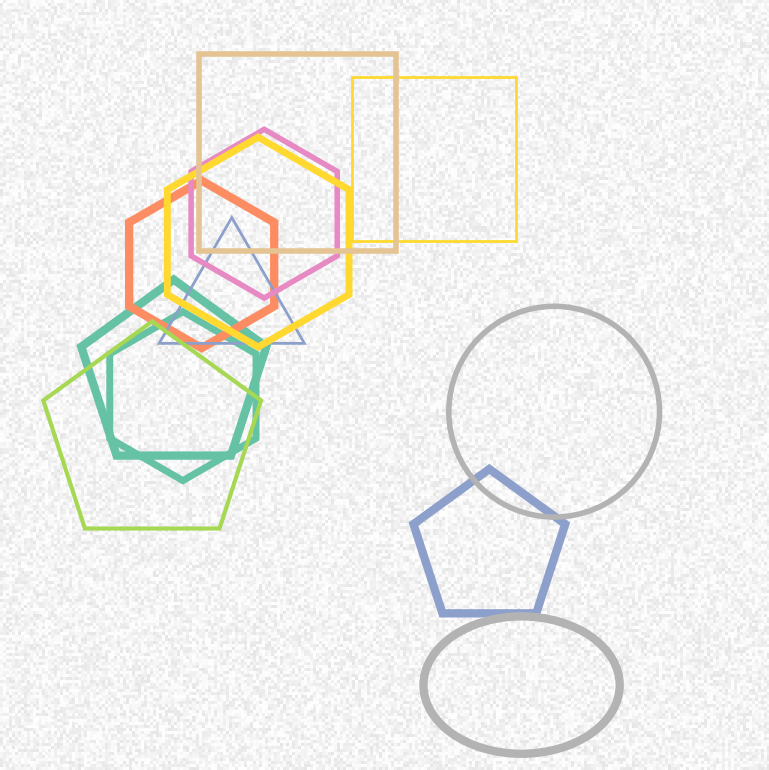[{"shape": "pentagon", "thickness": 3, "radius": 0.63, "center": [0.226, 0.511]}, {"shape": "hexagon", "thickness": 2.5, "radius": 0.55, "center": [0.238, 0.486]}, {"shape": "hexagon", "thickness": 3, "radius": 0.54, "center": [0.262, 0.657]}, {"shape": "pentagon", "thickness": 3, "radius": 0.52, "center": [0.636, 0.287]}, {"shape": "triangle", "thickness": 1, "radius": 0.54, "center": [0.301, 0.609]}, {"shape": "hexagon", "thickness": 2, "radius": 0.55, "center": [0.343, 0.723]}, {"shape": "pentagon", "thickness": 1.5, "radius": 0.74, "center": [0.198, 0.434]}, {"shape": "square", "thickness": 1, "radius": 0.53, "center": [0.564, 0.794]}, {"shape": "hexagon", "thickness": 2.5, "radius": 0.68, "center": [0.335, 0.686]}, {"shape": "square", "thickness": 2, "radius": 0.64, "center": [0.387, 0.802]}, {"shape": "circle", "thickness": 2, "radius": 0.68, "center": [0.72, 0.465]}, {"shape": "oval", "thickness": 3, "radius": 0.64, "center": [0.677, 0.11]}]